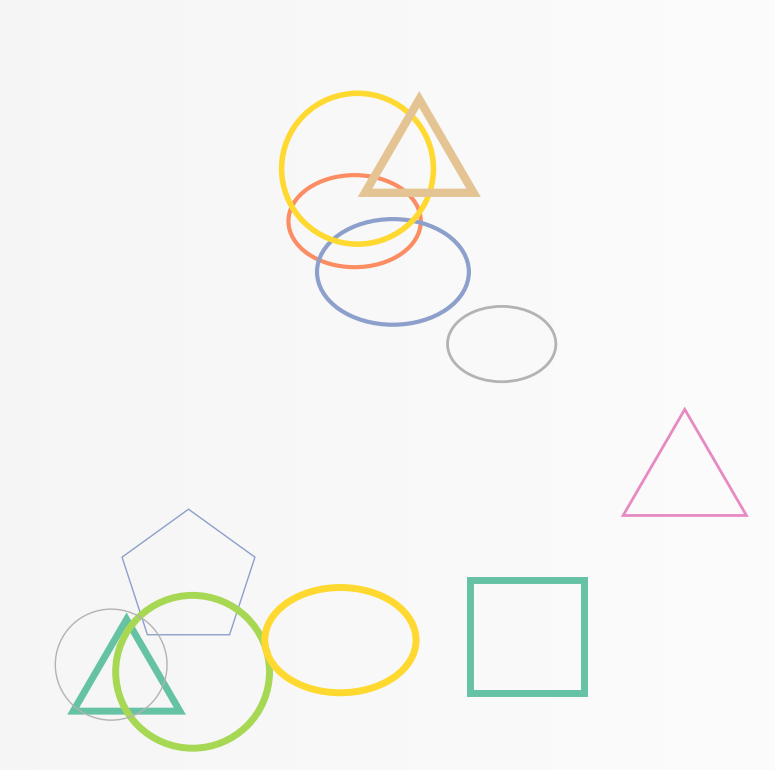[{"shape": "square", "thickness": 2.5, "radius": 0.37, "center": [0.679, 0.174]}, {"shape": "triangle", "thickness": 2.5, "radius": 0.4, "center": [0.163, 0.116]}, {"shape": "oval", "thickness": 1.5, "radius": 0.43, "center": [0.458, 0.713]}, {"shape": "pentagon", "thickness": 0.5, "radius": 0.45, "center": [0.243, 0.249]}, {"shape": "oval", "thickness": 1.5, "radius": 0.49, "center": [0.507, 0.647]}, {"shape": "triangle", "thickness": 1, "radius": 0.46, "center": [0.884, 0.376]}, {"shape": "circle", "thickness": 2.5, "radius": 0.5, "center": [0.249, 0.128]}, {"shape": "oval", "thickness": 2.5, "radius": 0.49, "center": [0.439, 0.169]}, {"shape": "circle", "thickness": 2, "radius": 0.49, "center": [0.461, 0.781]}, {"shape": "triangle", "thickness": 3, "radius": 0.4, "center": [0.541, 0.79]}, {"shape": "oval", "thickness": 1, "radius": 0.35, "center": [0.647, 0.553]}, {"shape": "circle", "thickness": 0.5, "radius": 0.36, "center": [0.143, 0.137]}]